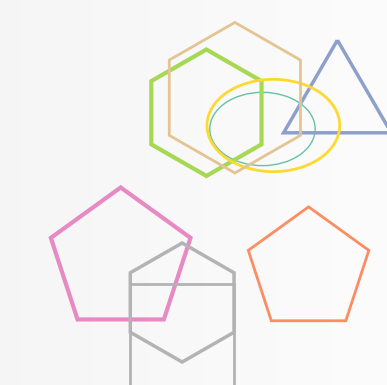[{"shape": "oval", "thickness": 1, "radius": 0.68, "center": [0.677, 0.665]}, {"shape": "pentagon", "thickness": 2, "radius": 0.82, "center": [0.796, 0.299]}, {"shape": "triangle", "thickness": 2.5, "radius": 0.8, "center": [0.871, 0.735]}, {"shape": "pentagon", "thickness": 3, "radius": 0.95, "center": [0.311, 0.324]}, {"shape": "hexagon", "thickness": 3, "radius": 0.82, "center": [0.533, 0.707]}, {"shape": "oval", "thickness": 2, "radius": 0.86, "center": [0.705, 0.674]}, {"shape": "hexagon", "thickness": 2, "radius": 0.98, "center": [0.606, 0.746]}, {"shape": "hexagon", "thickness": 2.5, "radius": 0.77, "center": [0.47, 0.214]}, {"shape": "square", "thickness": 2, "radius": 0.67, "center": [0.47, 0.127]}]